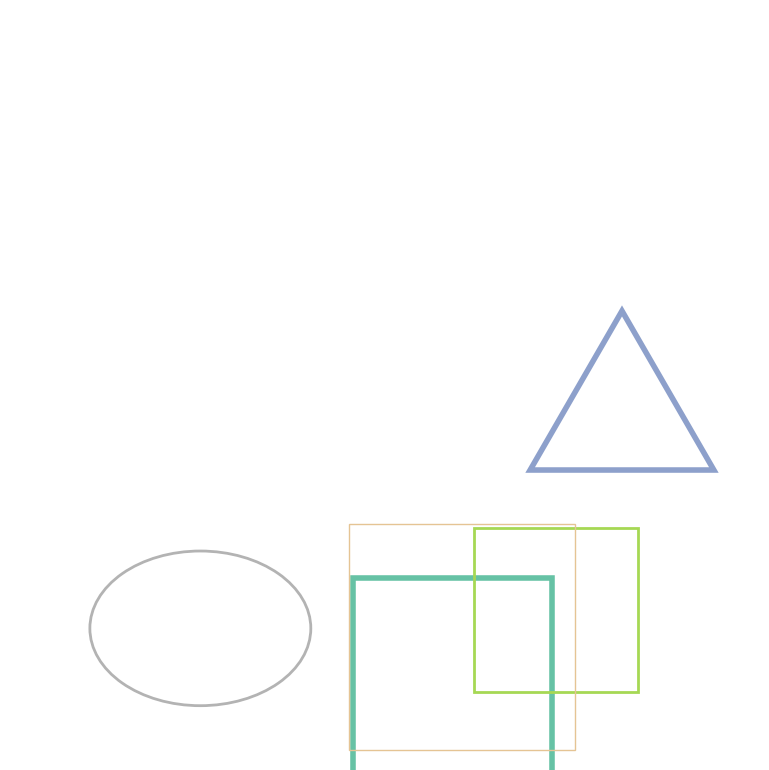[{"shape": "square", "thickness": 2, "radius": 0.64, "center": [0.588, 0.12]}, {"shape": "triangle", "thickness": 2, "radius": 0.69, "center": [0.808, 0.458]}, {"shape": "square", "thickness": 1, "radius": 0.53, "center": [0.722, 0.208]}, {"shape": "square", "thickness": 0.5, "radius": 0.73, "center": [0.6, 0.173]}, {"shape": "oval", "thickness": 1, "radius": 0.72, "center": [0.26, 0.184]}]